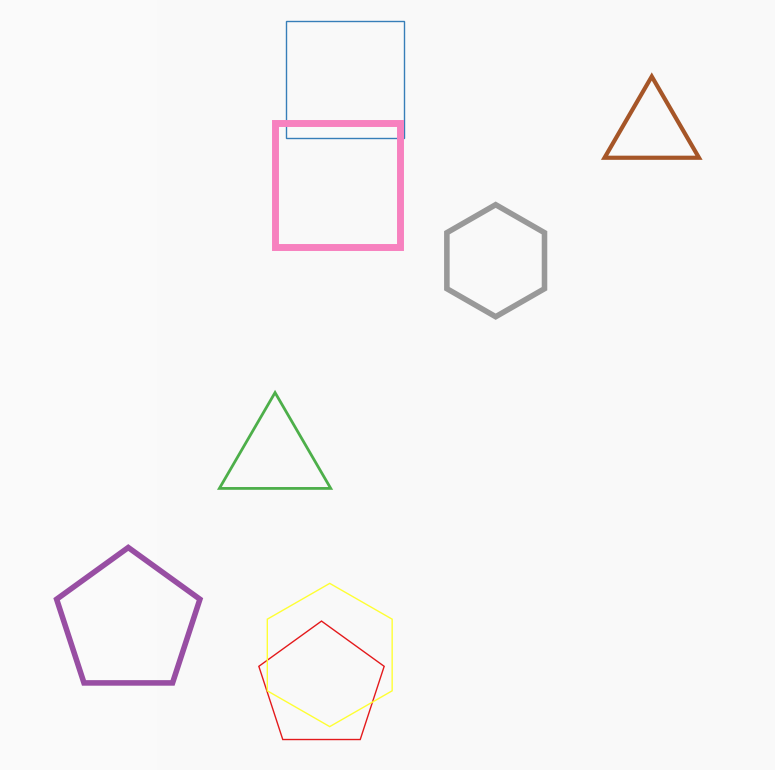[{"shape": "pentagon", "thickness": 0.5, "radius": 0.43, "center": [0.415, 0.108]}, {"shape": "square", "thickness": 0.5, "radius": 0.38, "center": [0.445, 0.897]}, {"shape": "triangle", "thickness": 1, "radius": 0.41, "center": [0.355, 0.407]}, {"shape": "pentagon", "thickness": 2, "radius": 0.49, "center": [0.166, 0.192]}, {"shape": "hexagon", "thickness": 0.5, "radius": 0.47, "center": [0.425, 0.149]}, {"shape": "triangle", "thickness": 1.5, "radius": 0.35, "center": [0.841, 0.83]}, {"shape": "square", "thickness": 2.5, "radius": 0.4, "center": [0.435, 0.76]}, {"shape": "hexagon", "thickness": 2, "radius": 0.36, "center": [0.64, 0.661]}]